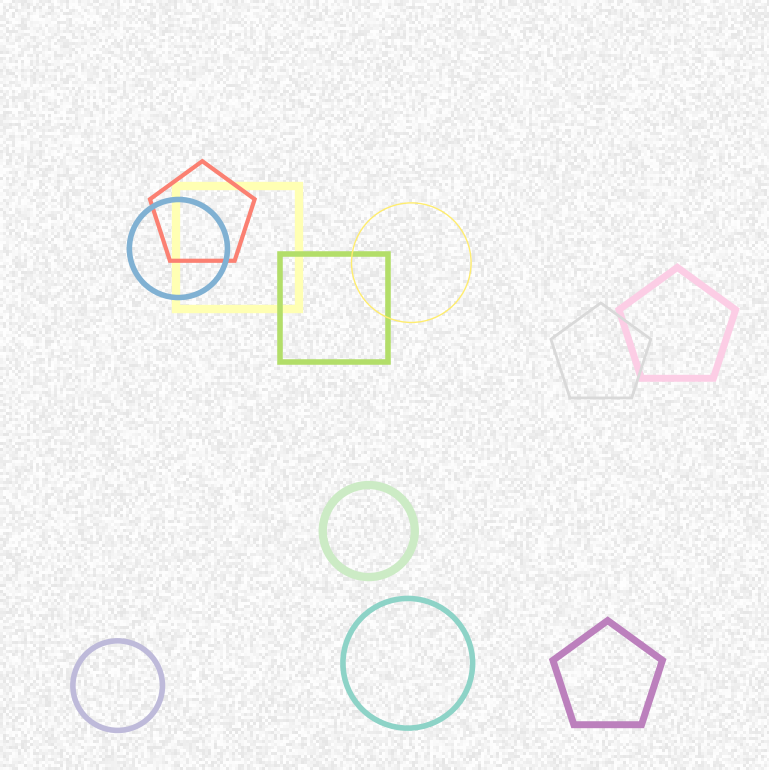[{"shape": "circle", "thickness": 2, "radius": 0.42, "center": [0.53, 0.139]}, {"shape": "square", "thickness": 3, "radius": 0.4, "center": [0.308, 0.678]}, {"shape": "circle", "thickness": 2, "radius": 0.29, "center": [0.153, 0.11]}, {"shape": "pentagon", "thickness": 1.5, "radius": 0.36, "center": [0.263, 0.719]}, {"shape": "circle", "thickness": 2, "radius": 0.32, "center": [0.232, 0.677]}, {"shape": "square", "thickness": 2, "radius": 0.35, "center": [0.434, 0.6]}, {"shape": "pentagon", "thickness": 2.5, "radius": 0.4, "center": [0.88, 0.573]}, {"shape": "pentagon", "thickness": 1, "radius": 0.34, "center": [0.78, 0.538]}, {"shape": "pentagon", "thickness": 2.5, "radius": 0.37, "center": [0.789, 0.119]}, {"shape": "circle", "thickness": 3, "radius": 0.3, "center": [0.479, 0.31]}, {"shape": "circle", "thickness": 0.5, "radius": 0.39, "center": [0.534, 0.659]}]